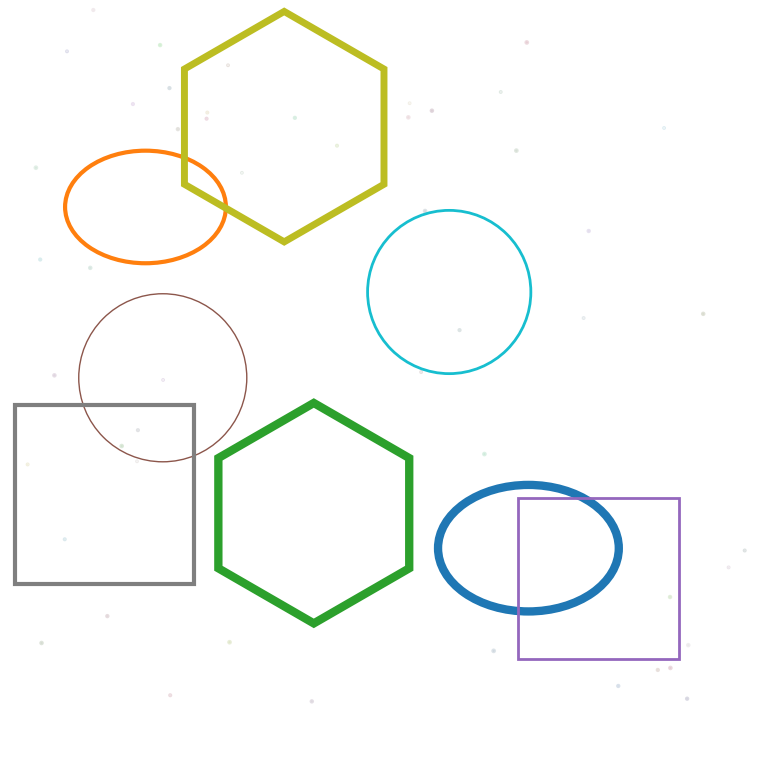[{"shape": "oval", "thickness": 3, "radius": 0.59, "center": [0.686, 0.288]}, {"shape": "oval", "thickness": 1.5, "radius": 0.52, "center": [0.189, 0.731]}, {"shape": "hexagon", "thickness": 3, "radius": 0.72, "center": [0.408, 0.334]}, {"shape": "square", "thickness": 1, "radius": 0.52, "center": [0.778, 0.249]}, {"shape": "circle", "thickness": 0.5, "radius": 0.55, "center": [0.211, 0.509]}, {"shape": "square", "thickness": 1.5, "radius": 0.58, "center": [0.136, 0.357]}, {"shape": "hexagon", "thickness": 2.5, "radius": 0.75, "center": [0.369, 0.836]}, {"shape": "circle", "thickness": 1, "radius": 0.53, "center": [0.583, 0.621]}]